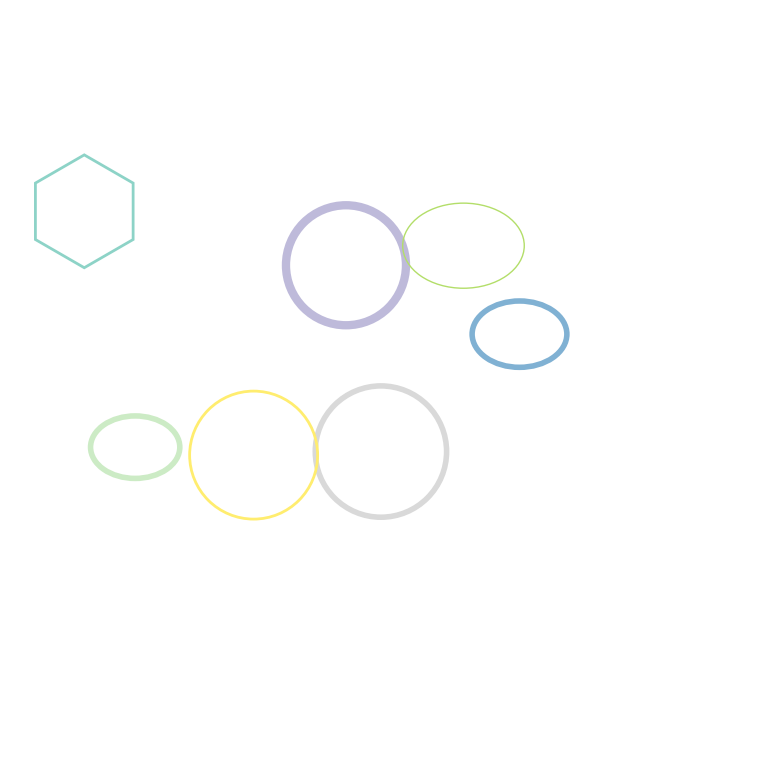[{"shape": "hexagon", "thickness": 1, "radius": 0.37, "center": [0.109, 0.726]}, {"shape": "circle", "thickness": 3, "radius": 0.39, "center": [0.449, 0.656]}, {"shape": "oval", "thickness": 2, "radius": 0.31, "center": [0.675, 0.566]}, {"shape": "oval", "thickness": 0.5, "radius": 0.39, "center": [0.602, 0.681]}, {"shape": "circle", "thickness": 2, "radius": 0.43, "center": [0.495, 0.414]}, {"shape": "oval", "thickness": 2, "radius": 0.29, "center": [0.176, 0.419]}, {"shape": "circle", "thickness": 1, "radius": 0.42, "center": [0.329, 0.409]}]